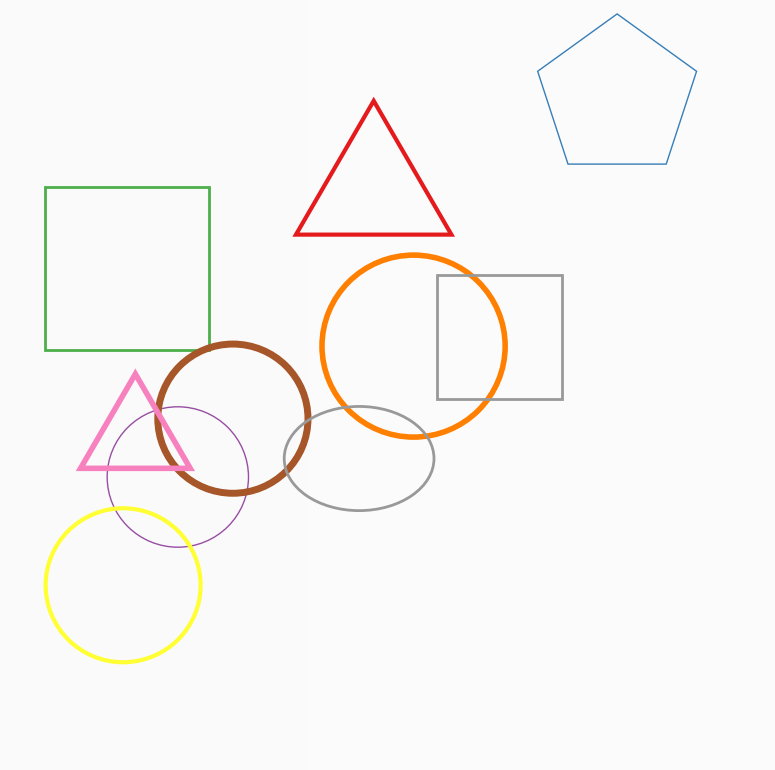[{"shape": "triangle", "thickness": 1.5, "radius": 0.58, "center": [0.482, 0.753]}, {"shape": "pentagon", "thickness": 0.5, "radius": 0.54, "center": [0.796, 0.874]}, {"shape": "square", "thickness": 1, "radius": 0.53, "center": [0.164, 0.651]}, {"shape": "circle", "thickness": 0.5, "radius": 0.46, "center": [0.229, 0.381]}, {"shape": "circle", "thickness": 2, "radius": 0.59, "center": [0.534, 0.551]}, {"shape": "circle", "thickness": 1.5, "radius": 0.5, "center": [0.159, 0.24]}, {"shape": "circle", "thickness": 2.5, "radius": 0.48, "center": [0.301, 0.456]}, {"shape": "triangle", "thickness": 2, "radius": 0.41, "center": [0.175, 0.433]}, {"shape": "oval", "thickness": 1, "radius": 0.48, "center": [0.463, 0.405]}, {"shape": "square", "thickness": 1, "radius": 0.4, "center": [0.645, 0.562]}]